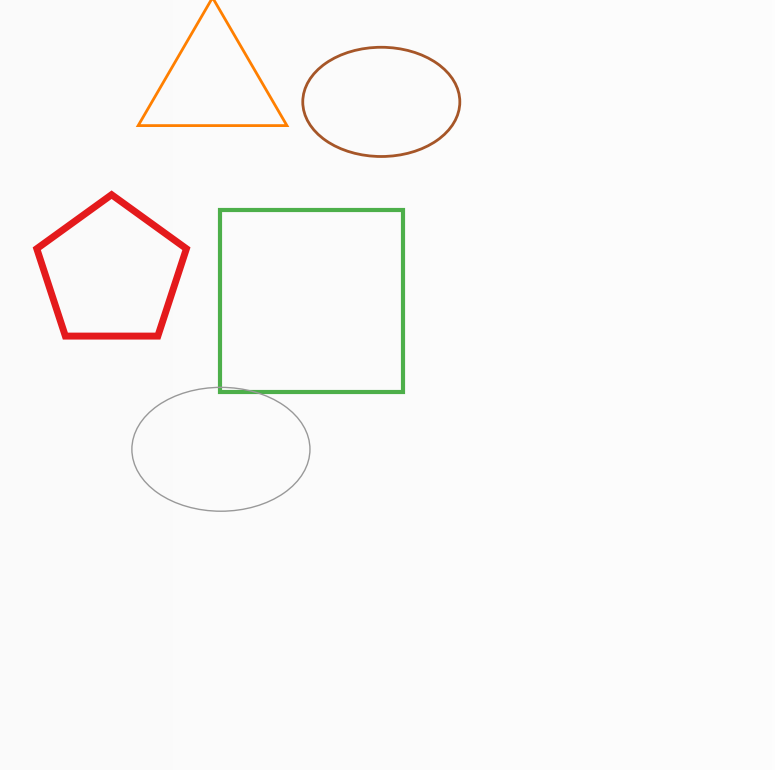[{"shape": "pentagon", "thickness": 2.5, "radius": 0.51, "center": [0.144, 0.646]}, {"shape": "square", "thickness": 1.5, "radius": 0.59, "center": [0.401, 0.609]}, {"shape": "triangle", "thickness": 1, "radius": 0.55, "center": [0.274, 0.892]}, {"shape": "oval", "thickness": 1, "radius": 0.51, "center": [0.492, 0.868]}, {"shape": "oval", "thickness": 0.5, "radius": 0.57, "center": [0.285, 0.417]}]